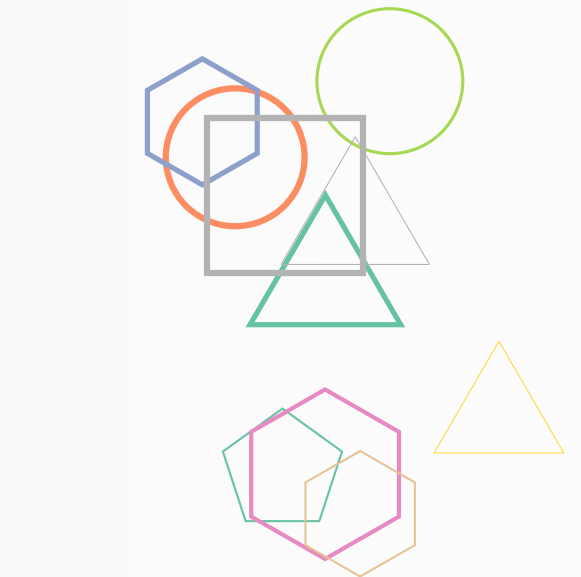[{"shape": "pentagon", "thickness": 1, "radius": 0.54, "center": [0.486, 0.184]}, {"shape": "triangle", "thickness": 2.5, "radius": 0.75, "center": [0.56, 0.512]}, {"shape": "circle", "thickness": 3, "radius": 0.6, "center": [0.405, 0.727]}, {"shape": "hexagon", "thickness": 2.5, "radius": 0.55, "center": [0.348, 0.788]}, {"shape": "hexagon", "thickness": 2, "radius": 0.73, "center": [0.559, 0.178]}, {"shape": "circle", "thickness": 1.5, "radius": 0.63, "center": [0.671, 0.859]}, {"shape": "triangle", "thickness": 0.5, "radius": 0.64, "center": [0.858, 0.279]}, {"shape": "hexagon", "thickness": 1, "radius": 0.54, "center": [0.62, 0.109]}, {"shape": "triangle", "thickness": 0.5, "radius": 0.74, "center": [0.611, 0.615]}, {"shape": "square", "thickness": 3, "radius": 0.67, "center": [0.49, 0.66]}]